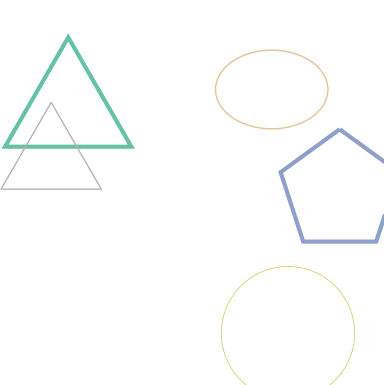[{"shape": "triangle", "thickness": 3, "radius": 0.95, "center": [0.177, 0.714]}, {"shape": "pentagon", "thickness": 3, "radius": 0.81, "center": [0.882, 0.503]}, {"shape": "circle", "thickness": 0.5, "radius": 0.87, "center": [0.748, 0.135]}, {"shape": "oval", "thickness": 1, "radius": 0.73, "center": [0.706, 0.768]}, {"shape": "triangle", "thickness": 1, "radius": 0.75, "center": [0.133, 0.584]}]